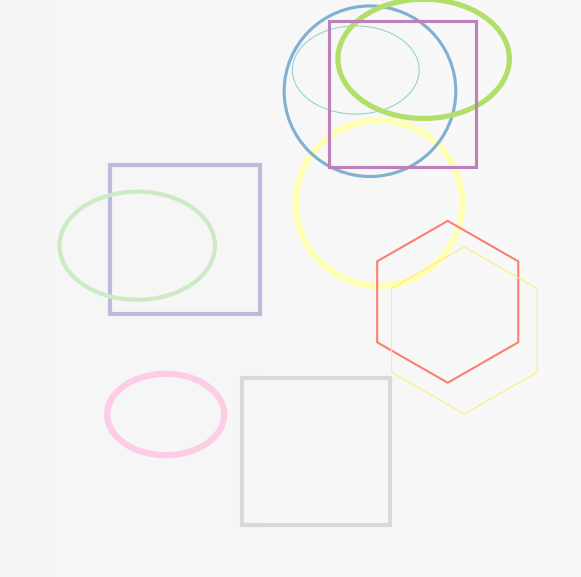[{"shape": "oval", "thickness": 0.5, "radius": 0.55, "center": [0.612, 0.878]}, {"shape": "circle", "thickness": 3, "radius": 0.72, "center": [0.652, 0.648]}, {"shape": "square", "thickness": 2, "radius": 0.65, "center": [0.318, 0.584]}, {"shape": "hexagon", "thickness": 1, "radius": 0.7, "center": [0.77, 0.477]}, {"shape": "circle", "thickness": 1.5, "radius": 0.74, "center": [0.637, 0.841]}, {"shape": "oval", "thickness": 2.5, "radius": 0.74, "center": [0.729, 0.897]}, {"shape": "oval", "thickness": 3, "radius": 0.5, "center": [0.285, 0.281]}, {"shape": "square", "thickness": 2, "radius": 0.64, "center": [0.544, 0.217]}, {"shape": "square", "thickness": 1.5, "radius": 0.63, "center": [0.692, 0.836]}, {"shape": "oval", "thickness": 2, "radius": 0.67, "center": [0.236, 0.574]}, {"shape": "hexagon", "thickness": 0.5, "radius": 0.72, "center": [0.799, 0.427]}]